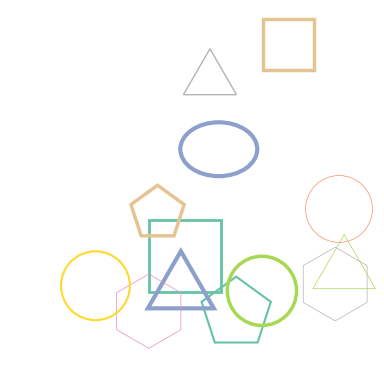[{"shape": "pentagon", "thickness": 1.5, "radius": 0.47, "center": [0.614, 0.187]}, {"shape": "square", "thickness": 2, "radius": 0.47, "center": [0.482, 0.334]}, {"shape": "circle", "thickness": 0.5, "radius": 0.43, "center": [0.881, 0.457]}, {"shape": "triangle", "thickness": 3, "radius": 0.49, "center": [0.47, 0.249]}, {"shape": "oval", "thickness": 3, "radius": 0.5, "center": [0.568, 0.612]}, {"shape": "hexagon", "thickness": 0.5, "radius": 0.48, "center": [0.386, 0.192]}, {"shape": "triangle", "thickness": 0.5, "radius": 0.47, "center": [0.894, 0.297]}, {"shape": "circle", "thickness": 2.5, "radius": 0.45, "center": [0.68, 0.245]}, {"shape": "circle", "thickness": 1.5, "radius": 0.45, "center": [0.248, 0.258]}, {"shape": "square", "thickness": 2.5, "radius": 0.33, "center": [0.749, 0.884]}, {"shape": "pentagon", "thickness": 2.5, "radius": 0.36, "center": [0.409, 0.446]}, {"shape": "hexagon", "thickness": 0.5, "radius": 0.48, "center": [0.871, 0.262]}, {"shape": "triangle", "thickness": 1, "radius": 0.4, "center": [0.545, 0.794]}]